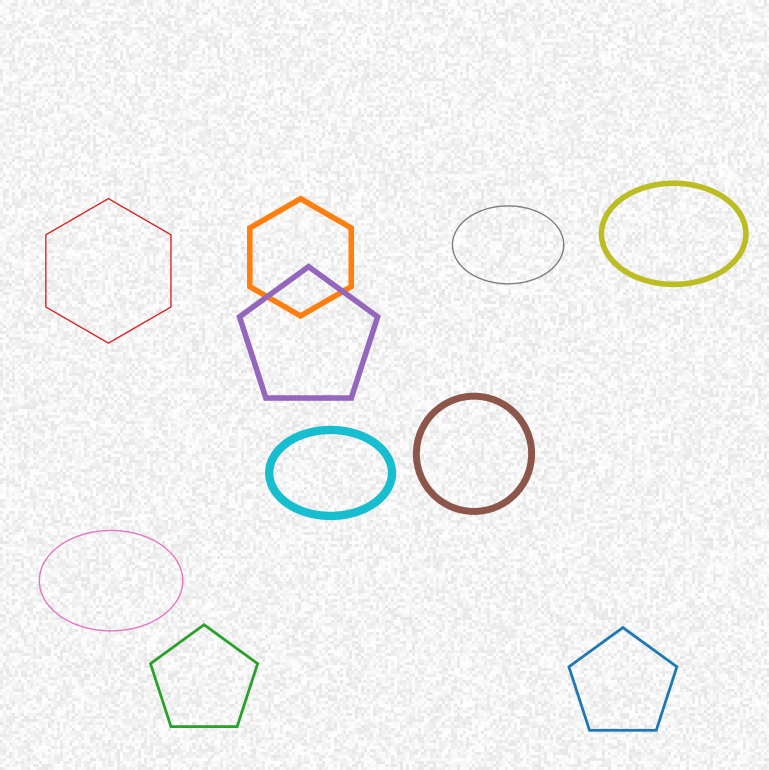[{"shape": "pentagon", "thickness": 1, "radius": 0.37, "center": [0.809, 0.111]}, {"shape": "hexagon", "thickness": 2, "radius": 0.38, "center": [0.39, 0.666]}, {"shape": "pentagon", "thickness": 1, "radius": 0.37, "center": [0.265, 0.116]}, {"shape": "hexagon", "thickness": 0.5, "radius": 0.47, "center": [0.141, 0.648]}, {"shape": "pentagon", "thickness": 2, "radius": 0.47, "center": [0.401, 0.559]}, {"shape": "circle", "thickness": 2.5, "radius": 0.37, "center": [0.616, 0.411]}, {"shape": "oval", "thickness": 0.5, "radius": 0.47, "center": [0.144, 0.246]}, {"shape": "oval", "thickness": 0.5, "radius": 0.36, "center": [0.66, 0.682]}, {"shape": "oval", "thickness": 2, "radius": 0.47, "center": [0.875, 0.696]}, {"shape": "oval", "thickness": 3, "radius": 0.4, "center": [0.429, 0.386]}]